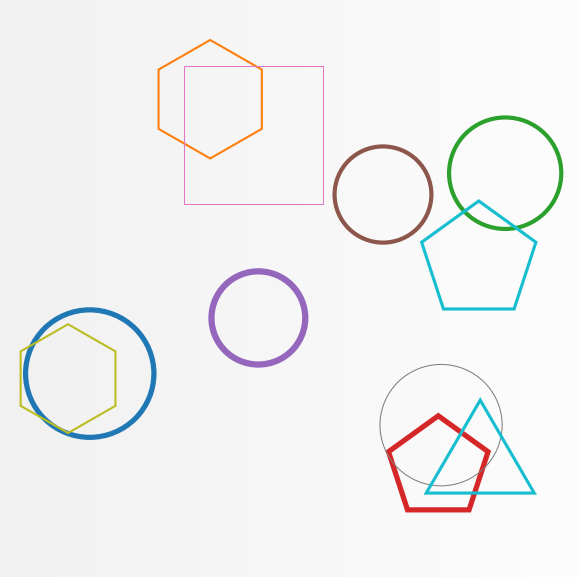[{"shape": "circle", "thickness": 2.5, "radius": 0.55, "center": [0.154, 0.352]}, {"shape": "hexagon", "thickness": 1, "radius": 0.51, "center": [0.362, 0.827]}, {"shape": "circle", "thickness": 2, "radius": 0.48, "center": [0.869, 0.699]}, {"shape": "pentagon", "thickness": 2.5, "radius": 0.45, "center": [0.754, 0.189]}, {"shape": "circle", "thickness": 3, "radius": 0.4, "center": [0.444, 0.449]}, {"shape": "circle", "thickness": 2, "radius": 0.42, "center": [0.659, 0.662]}, {"shape": "square", "thickness": 0.5, "radius": 0.6, "center": [0.437, 0.766]}, {"shape": "circle", "thickness": 0.5, "radius": 0.53, "center": [0.759, 0.263]}, {"shape": "hexagon", "thickness": 1, "radius": 0.47, "center": [0.117, 0.344]}, {"shape": "triangle", "thickness": 1.5, "radius": 0.54, "center": [0.826, 0.199]}, {"shape": "pentagon", "thickness": 1.5, "radius": 0.52, "center": [0.824, 0.548]}]